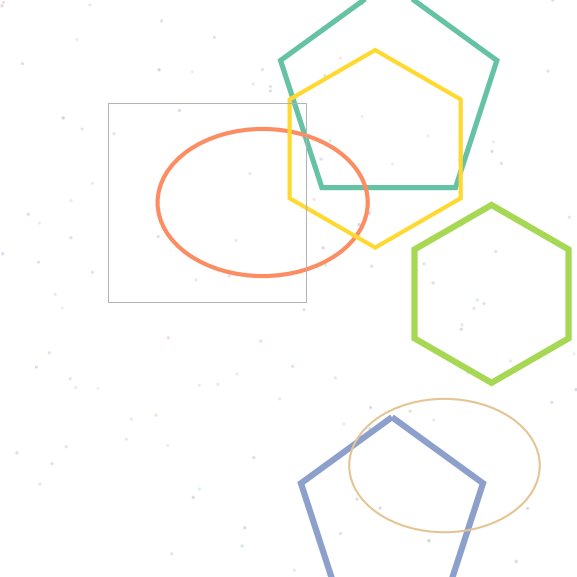[{"shape": "pentagon", "thickness": 2.5, "radius": 0.98, "center": [0.673, 0.834]}, {"shape": "oval", "thickness": 2, "radius": 0.91, "center": [0.455, 0.648]}, {"shape": "pentagon", "thickness": 3, "radius": 0.83, "center": [0.679, 0.111]}, {"shape": "hexagon", "thickness": 3, "radius": 0.77, "center": [0.851, 0.49]}, {"shape": "hexagon", "thickness": 2, "radius": 0.86, "center": [0.65, 0.741]}, {"shape": "oval", "thickness": 1, "radius": 0.82, "center": [0.77, 0.193]}, {"shape": "square", "thickness": 0.5, "radius": 0.86, "center": [0.358, 0.649]}]